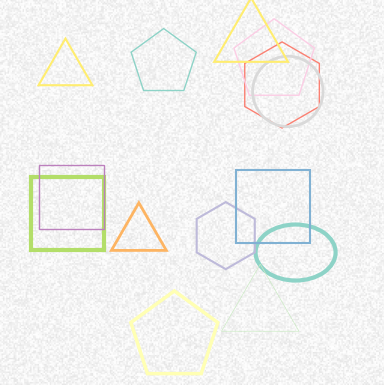[{"shape": "pentagon", "thickness": 1, "radius": 0.44, "center": [0.425, 0.837]}, {"shape": "oval", "thickness": 3, "radius": 0.52, "center": [0.768, 0.344]}, {"shape": "pentagon", "thickness": 2.5, "radius": 0.59, "center": [0.453, 0.126]}, {"shape": "hexagon", "thickness": 1.5, "radius": 0.44, "center": [0.586, 0.388]}, {"shape": "hexagon", "thickness": 1, "radius": 0.56, "center": [0.733, 0.779]}, {"shape": "square", "thickness": 1.5, "radius": 0.48, "center": [0.709, 0.464]}, {"shape": "triangle", "thickness": 2, "radius": 0.41, "center": [0.361, 0.391]}, {"shape": "square", "thickness": 3, "radius": 0.47, "center": [0.175, 0.446]}, {"shape": "pentagon", "thickness": 1, "radius": 0.55, "center": [0.712, 0.841]}, {"shape": "circle", "thickness": 2, "radius": 0.46, "center": [0.748, 0.763]}, {"shape": "square", "thickness": 1, "radius": 0.42, "center": [0.186, 0.488]}, {"shape": "triangle", "thickness": 0.5, "radius": 0.58, "center": [0.676, 0.198]}, {"shape": "triangle", "thickness": 1.5, "radius": 0.4, "center": [0.17, 0.819]}, {"shape": "triangle", "thickness": 1.5, "radius": 0.55, "center": [0.652, 0.895]}]